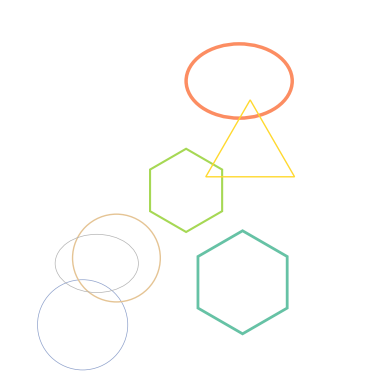[{"shape": "hexagon", "thickness": 2, "radius": 0.67, "center": [0.63, 0.267]}, {"shape": "oval", "thickness": 2.5, "radius": 0.69, "center": [0.621, 0.79]}, {"shape": "circle", "thickness": 0.5, "radius": 0.59, "center": [0.215, 0.156]}, {"shape": "hexagon", "thickness": 1.5, "radius": 0.54, "center": [0.483, 0.506]}, {"shape": "triangle", "thickness": 1, "radius": 0.67, "center": [0.65, 0.607]}, {"shape": "circle", "thickness": 1, "radius": 0.57, "center": [0.302, 0.33]}, {"shape": "oval", "thickness": 0.5, "radius": 0.54, "center": [0.251, 0.316]}]